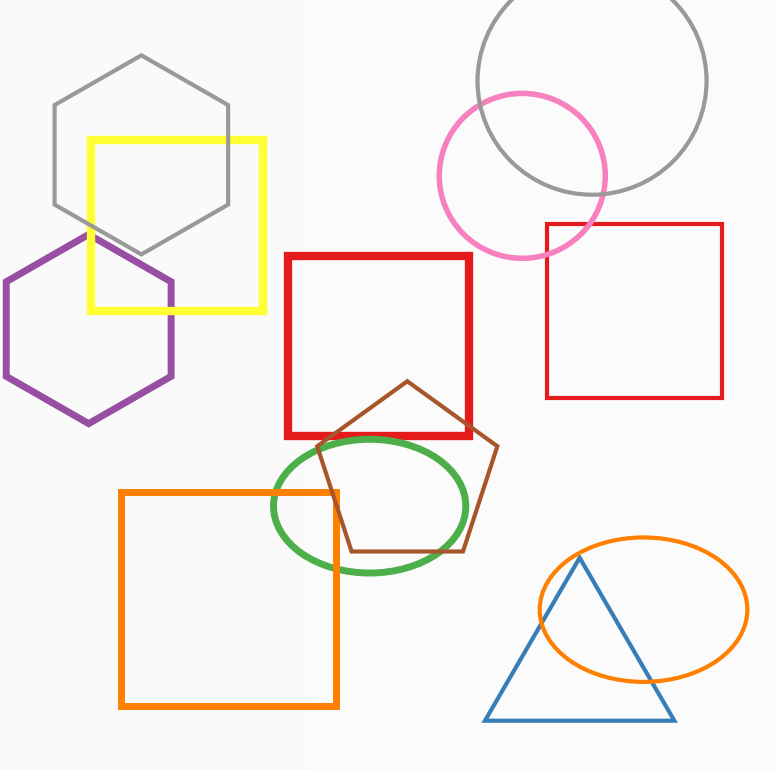[{"shape": "square", "thickness": 1.5, "radius": 0.56, "center": [0.819, 0.596]}, {"shape": "square", "thickness": 3, "radius": 0.58, "center": [0.488, 0.551]}, {"shape": "triangle", "thickness": 1.5, "radius": 0.71, "center": [0.748, 0.135]}, {"shape": "oval", "thickness": 2.5, "radius": 0.62, "center": [0.477, 0.343]}, {"shape": "hexagon", "thickness": 2.5, "radius": 0.61, "center": [0.114, 0.573]}, {"shape": "oval", "thickness": 1.5, "radius": 0.67, "center": [0.83, 0.208]}, {"shape": "square", "thickness": 2.5, "radius": 0.69, "center": [0.295, 0.222]}, {"shape": "square", "thickness": 3, "radius": 0.56, "center": [0.229, 0.707]}, {"shape": "pentagon", "thickness": 1.5, "radius": 0.61, "center": [0.526, 0.383]}, {"shape": "circle", "thickness": 2, "radius": 0.54, "center": [0.674, 0.772]}, {"shape": "hexagon", "thickness": 1.5, "radius": 0.65, "center": [0.182, 0.799]}, {"shape": "circle", "thickness": 1.5, "radius": 0.74, "center": [0.764, 0.895]}]